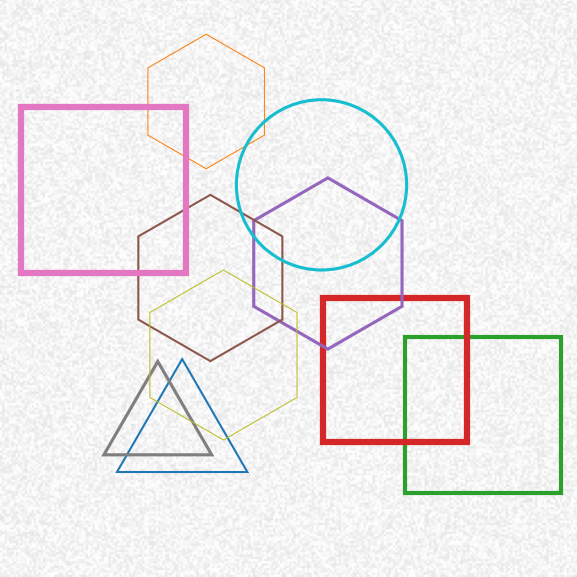[{"shape": "triangle", "thickness": 1, "radius": 0.65, "center": [0.315, 0.247]}, {"shape": "hexagon", "thickness": 0.5, "radius": 0.58, "center": [0.357, 0.823]}, {"shape": "square", "thickness": 2, "radius": 0.67, "center": [0.837, 0.281]}, {"shape": "square", "thickness": 3, "radius": 0.62, "center": [0.684, 0.358]}, {"shape": "hexagon", "thickness": 1.5, "radius": 0.74, "center": [0.568, 0.543]}, {"shape": "hexagon", "thickness": 1, "radius": 0.72, "center": [0.364, 0.518]}, {"shape": "square", "thickness": 3, "radius": 0.72, "center": [0.179, 0.67]}, {"shape": "triangle", "thickness": 1.5, "radius": 0.54, "center": [0.273, 0.265]}, {"shape": "hexagon", "thickness": 0.5, "radius": 0.74, "center": [0.387, 0.384]}, {"shape": "circle", "thickness": 1.5, "radius": 0.74, "center": [0.557, 0.679]}]